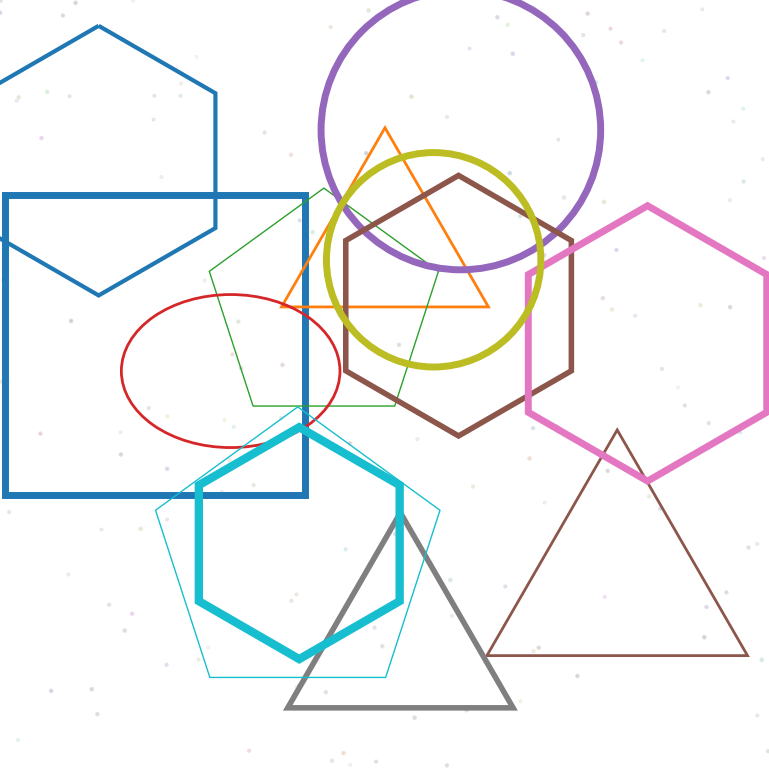[{"shape": "square", "thickness": 2.5, "radius": 0.97, "center": [0.201, 0.553]}, {"shape": "hexagon", "thickness": 1.5, "radius": 0.88, "center": [0.128, 0.791]}, {"shape": "triangle", "thickness": 1, "radius": 0.78, "center": [0.5, 0.679]}, {"shape": "pentagon", "thickness": 0.5, "radius": 0.78, "center": [0.421, 0.599]}, {"shape": "oval", "thickness": 1, "radius": 0.71, "center": [0.3, 0.518]}, {"shape": "circle", "thickness": 2.5, "radius": 0.91, "center": [0.599, 0.831]}, {"shape": "triangle", "thickness": 1, "radius": 0.98, "center": [0.802, 0.246]}, {"shape": "hexagon", "thickness": 2, "radius": 0.85, "center": [0.596, 0.603]}, {"shape": "hexagon", "thickness": 2.5, "radius": 0.89, "center": [0.841, 0.554]}, {"shape": "triangle", "thickness": 2, "radius": 0.84, "center": [0.52, 0.165]}, {"shape": "circle", "thickness": 2.5, "radius": 0.7, "center": [0.563, 0.663]}, {"shape": "pentagon", "thickness": 0.5, "radius": 0.97, "center": [0.387, 0.277]}, {"shape": "hexagon", "thickness": 3, "radius": 0.75, "center": [0.389, 0.295]}]